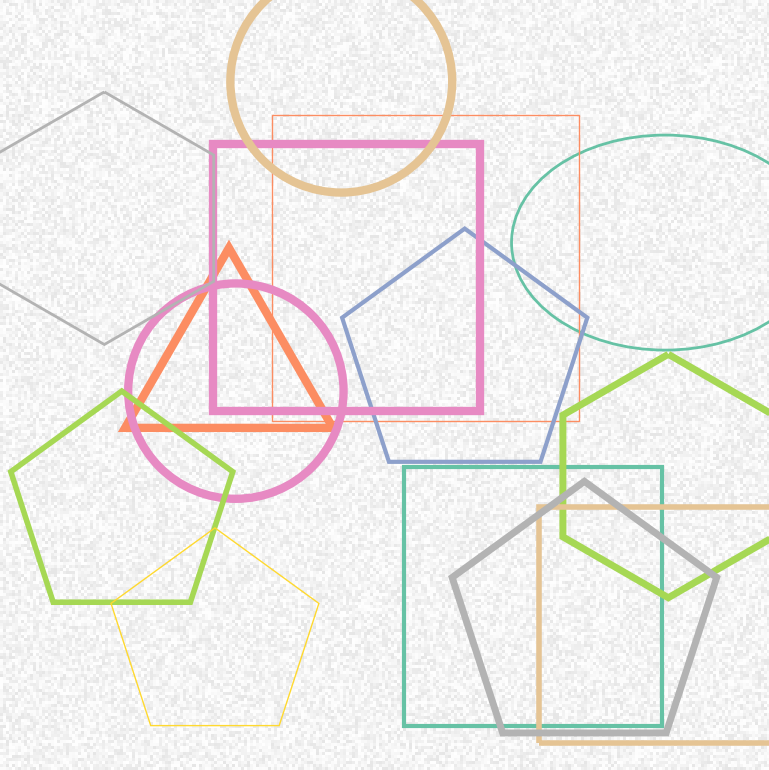[{"shape": "square", "thickness": 1.5, "radius": 0.84, "center": [0.692, 0.225]}, {"shape": "oval", "thickness": 1, "radius": 1.0, "center": [0.864, 0.685]}, {"shape": "triangle", "thickness": 3, "radius": 0.78, "center": [0.297, 0.522]}, {"shape": "square", "thickness": 0.5, "radius": 0.99, "center": [0.553, 0.652]}, {"shape": "pentagon", "thickness": 1.5, "radius": 0.84, "center": [0.604, 0.536]}, {"shape": "circle", "thickness": 3, "radius": 0.7, "center": [0.306, 0.492]}, {"shape": "square", "thickness": 3, "radius": 0.87, "center": [0.45, 0.639]}, {"shape": "pentagon", "thickness": 2, "radius": 0.76, "center": [0.158, 0.341]}, {"shape": "hexagon", "thickness": 2.5, "radius": 0.79, "center": [0.868, 0.382]}, {"shape": "pentagon", "thickness": 0.5, "radius": 0.71, "center": [0.279, 0.172]}, {"shape": "circle", "thickness": 3, "radius": 0.72, "center": [0.443, 0.894]}, {"shape": "square", "thickness": 2, "radius": 0.77, "center": [0.853, 0.188]}, {"shape": "hexagon", "thickness": 1, "radius": 0.82, "center": [0.135, 0.717]}, {"shape": "pentagon", "thickness": 2.5, "radius": 0.9, "center": [0.759, 0.194]}]